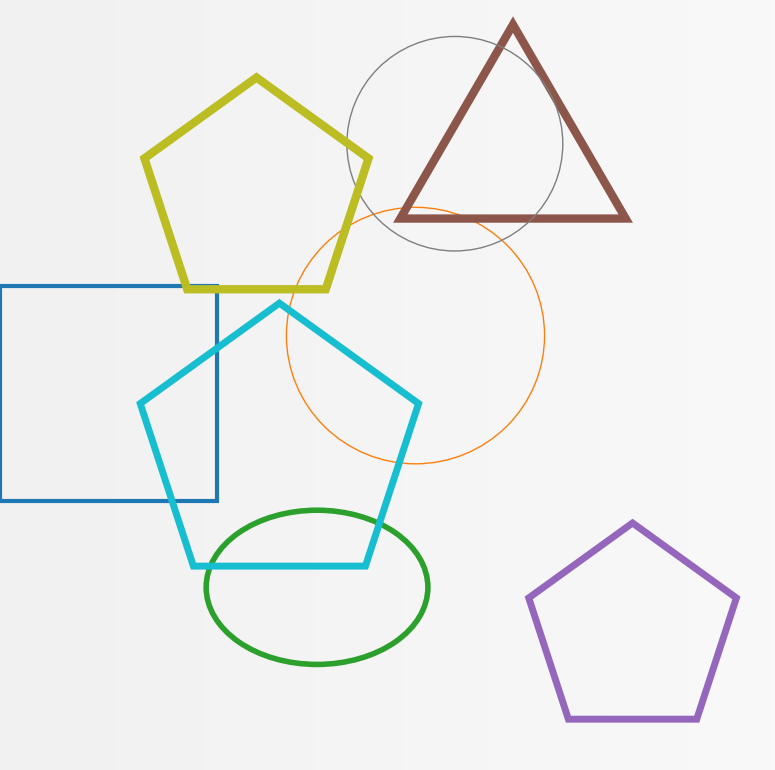[{"shape": "square", "thickness": 1.5, "radius": 0.7, "center": [0.14, 0.489]}, {"shape": "circle", "thickness": 0.5, "radius": 0.83, "center": [0.536, 0.564]}, {"shape": "oval", "thickness": 2, "radius": 0.72, "center": [0.409, 0.237]}, {"shape": "pentagon", "thickness": 2.5, "radius": 0.7, "center": [0.816, 0.18]}, {"shape": "triangle", "thickness": 3, "radius": 0.84, "center": [0.662, 0.8]}, {"shape": "circle", "thickness": 0.5, "radius": 0.7, "center": [0.587, 0.813]}, {"shape": "pentagon", "thickness": 3, "radius": 0.76, "center": [0.331, 0.747]}, {"shape": "pentagon", "thickness": 2.5, "radius": 0.94, "center": [0.361, 0.418]}]